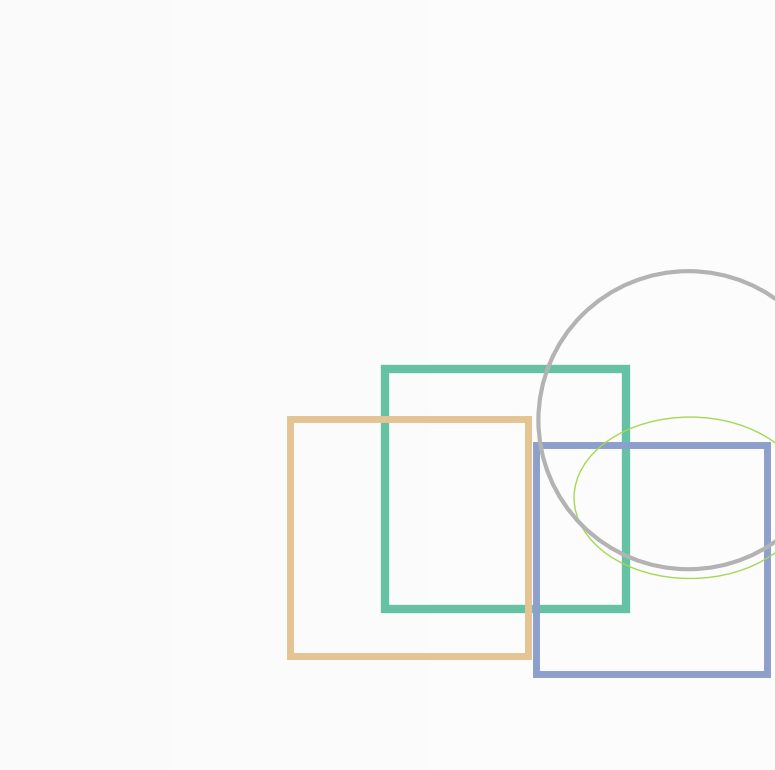[{"shape": "square", "thickness": 3, "radius": 0.78, "center": [0.652, 0.364]}, {"shape": "square", "thickness": 2.5, "radius": 0.75, "center": [0.84, 0.273]}, {"shape": "oval", "thickness": 0.5, "radius": 0.75, "center": [0.89, 0.354]}, {"shape": "square", "thickness": 2.5, "radius": 0.77, "center": [0.528, 0.302]}, {"shape": "circle", "thickness": 1.5, "radius": 0.97, "center": [0.888, 0.454]}]